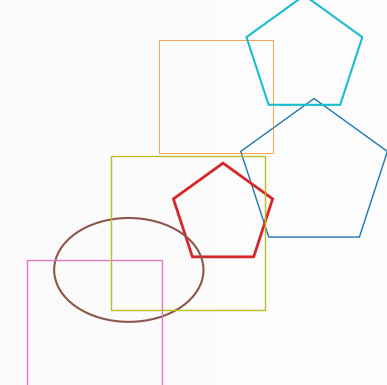[{"shape": "pentagon", "thickness": 1, "radius": 0.99, "center": [0.811, 0.545]}, {"shape": "square", "thickness": 0.5, "radius": 0.74, "center": [0.556, 0.749]}, {"shape": "pentagon", "thickness": 2, "radius": 0.67, "center": [0.576, 0.442]}, {"shape": "oval", "thickness": 1.5, "radius": 0.96, "center": [0.332, 0.299]}, {"shape": "square", "thickness": 1, "radius": 0.87, "center": [0.244, 0.15]}, {"shape": "square", "thickness": 1, "radius": 1.0, "center": [0.485, 0.395]}, {"shape": "pentagon", "thickness": 1.5, "radius": 0.79, "center": [0.786, 0.855]}]